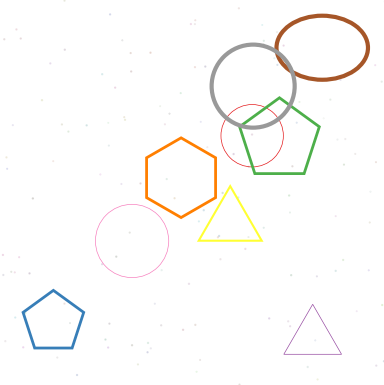[{"shape": "circle", "thickness": 0.5, "radius": 0.41, "center": [0.655, 0.647]}, {"shape": "pentagon", "thickness": 2, "radius": 0.41, "center": [0.139, 0.163]}, {"shape": "pentagon", "thickness": 2, "radius": 0.54, "center": [0.726, 0.637]}, {"shape": "triangle", "thickness": 0.5, "radius": 0.43, "center": [0.812, 0.123]}, {"shape": "hexagon", "thickness": 2, "radius": 0.52, "center": [0.47, 0.538]}, {"shape": "triangle", "thickness": 1.5, "radius": 0.47, "center": [0.598, 0.422]}, {"shape": "oval", "thickness": 3, "radius": 0.59, "center": [0.837, 0.876]}, {"shape": "circle", "thickness": 0.5, "radius": 0.48, "center": [0.343, 0.374]}, {"shape": "circle", "thickness": 3, "radius": 0.54, "center": [0.658, 0.776]}]